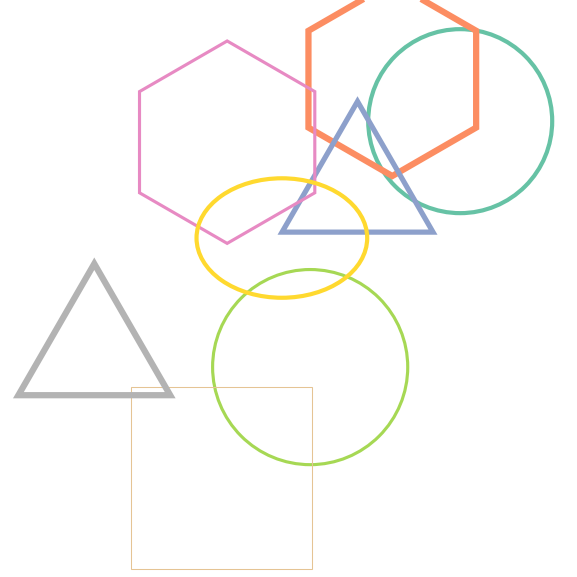[{"shape": "circle", "thickness": 2, "radius": 0.8, "center": [0.797, 0.789]}, {"shape": "hexagon", "thickness": 3, "radius": 0.84, "center": [0.679, 0.862]}, {"shape": "triangle", "thickness": 2.5, "radius": 0.75, "center": [0.619, 0.673]}, {"shape": "hexagon", "thickness": 1.5, "radius": 0.88, "center": [0.393, 0.753]}, {"shape": "circle", "thickness": 1.5, "radius": 0.84, "center": [0.537, 0.363]}, {"shape": "oval", "thickness": 2, "radius": 0.74, "center": [0.488, 0.587]}, {"shape": "square", "thickness": 0.5, "radius": 0.79, "center": [0.384, 0.171]}, {"shape": "triangle", "thickness": 3, "radius": 0.76, "center": [0.163, 0.391]}]